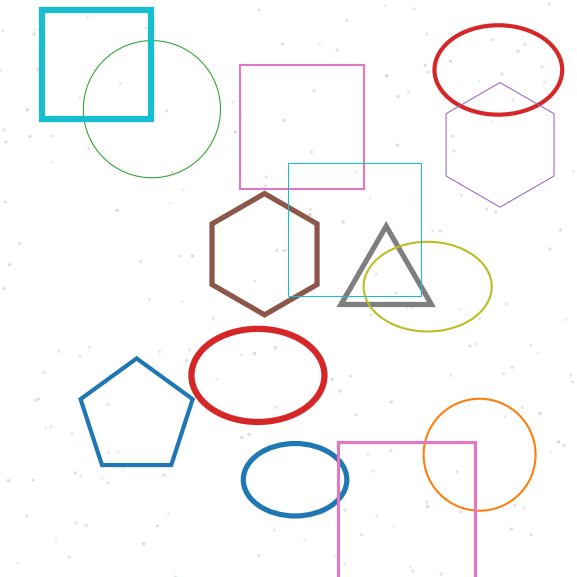[{"shape": "oval", "thickness": 2.5, "radius": 0.45, "center": [0.511, 0.168]}, {"shape": "pentagon", "thickness": 2, "radius": 0.51, "center": [0.237, 0.276]}, {"shape": "circle", "thickness": 1, "radius": 0.48, "center": [0.83, 0.212]}, {"shape": "circle", "thickness": 0.5, "radius": 0.59, "center": [0.263, 0.81]}, {"shape": "oval", "thickness": 2, "radius": 0.55, "center": [0.863, 0.878]}, {"shape": "oval", "thickness": 3, "radius": 0.58, "center": [0.447, 0.349]}, {"shape": "hexagon", "thickness": 0.5, "radius": 0.54, "center": [0.866, 0.748]}, {"shape": "hexagon", "thickness": 2.5, "radius": 0.53, "center": [0.458, 0.559]}, {"shape": "square", "thickness": 1, "radius": 0.54, "center": [0.523, 0.779]}, {"shape": "square", "thickness": 1.5, "radius": 0.59, "center": [0.703, 0.116]}, {"shape": "triangle", "thickness": 2.5, "radius": 0.45, "center": [0.669, 0.517]}, {"shape": "oval", "thickness": 1, "radius": 0.55, "center": [0.741, 0.503]}, {"shape": "square", "thickness": 3, "radius": 0.47, "center": [0.167, 0.888]}, {"shape": "square", "thickness": 0.5, "radius": 0.58, "center": [0.614, 0.601]}]